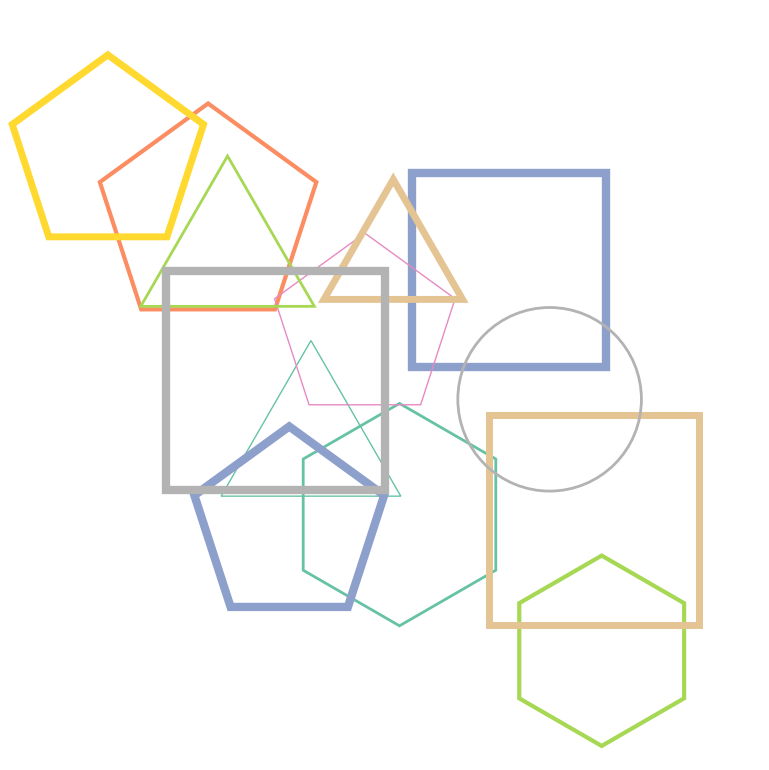[{"shape": "triangle", "thickness": 0.5, "radius": 0.67, "center": [0.404, 0.423]}, {"shape": "hexagon", "thickness": 1, "radius": 0.72, "center": [0.519, 0.332]}, {"shape": "pentagon", "thickness": 1.5, "radius": 0.74, "center": [0.27, 0.718]}, {"shape": "pentagon", "thickness": 3, "radius": 0.65, "center": [0.376, 0.317]}, {"shape": "square", "thickness": 3, "radius": 0.63, "center": [0.661, 0.649]}, {"shape": "pentagon", "thickness": 0.5, "radius": 0.62, "center": [0.474, 0.574]}, {"shape": "triangle", "thickness": 1, "radius": 0.65, "center": [0.296, 0.667]}, {"shape": "hexagon", "thickness": 1.5, "radius": 0.62, "center": [0.781, 0.155]}, {"shape": "pentagon", "thickness": 2.5, "radius": 0.65, "center": [0.14, 0.798]}, {"shape": "square", "thickness": 2.5, "radius": 0.68, "center": [0.771, 0.325]}, {"shape": "triangle", "thickness": 2.5, "radius": 0.52, "center": [0.511, 0.663]}, {"shape": "square", "thickness": 3, "radius": 0.71, "center": [0.358, 0.506]}, {"shape": "circle", "thickness": 1, "radius": 0.6, "center": [0.714, 0.481]}]